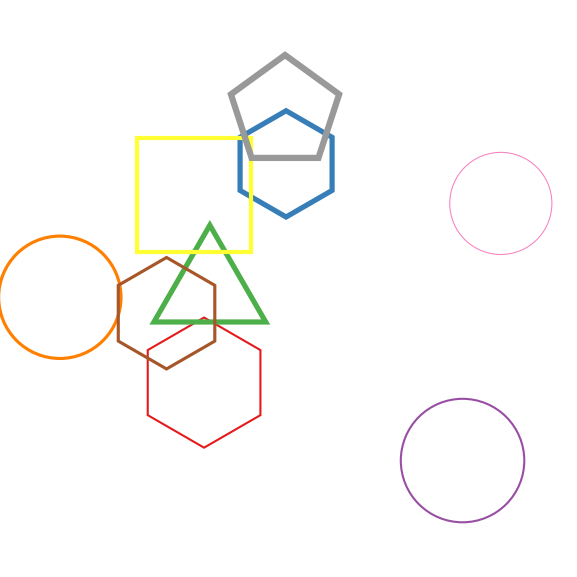[{"shape": "hexagon", "thickness": 1, "radius": 0.56, "center": [0.353, 0.337]}, {"shape": "hexagon", "thickness": 2.5, "radius": 0.46, "center": [0.495, 0.715]}, {"shape": "triangle", "thickness": 2.5, "radius": 0.56, "center": [0.363, 0.497]}, {"shape": "circle", "thickness": 1, "radius": 0.53, "center": [0.801, 0.202]}, {"shape": "circle", "thickness": 1.5, "radius": 0.53, "center": [0.104, 0.484]}, {"shape": "square", "thickness": 2, "radius": 0.49, "center": [0.337, 0.662]}, {"shape": "hexagon", "thickness": 1.5, "radius": 0.48, "center": [0.288, 0.457]}, {"shape": "circle", "thickness": 0.5, "radius": 0.44, "center": [0.867, 0.647]}, {"shape": "pentagon", "thickness": 3, "radius": 0.49, "center": [0.494, 0.805]}]